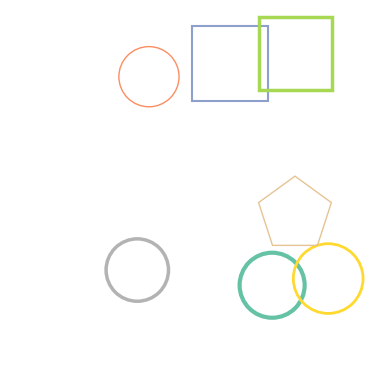[{"shape": "circle", "thickness": 3, "radius": 0.42, "center": [0.707, 0.259]}, {"shape": "circle", "thickness": 1, "radius": 0.39, "center": [0.387, 0.801]}, {"shape": "square", "thickness": 1.5, "radius": 0.49, "center": [0.597, 0.834]}, {"shape": "square", "thickness": 2.5, "radius": 0.47, "center": [0.768, 0.861]}, {"shape": "circle", "thickness": 2, "radius": 0.45, "center": [0.852, 0.276]}, {"shape": "pentagon", "thickness": 1, "radius": 0.5, "center": [0.766, 0.443]}, {"shape": "circle", "thickness": 2.5, "radius": 0.41, "center": [0.357, 0.299]}]